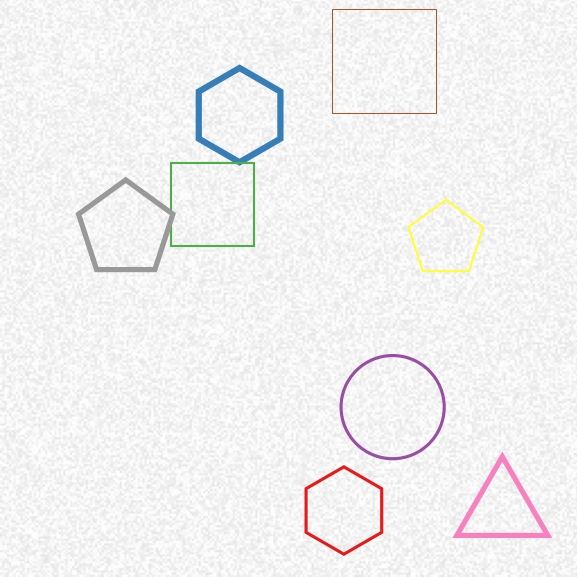[{"shape": "hexagon", "thickness": 1.5, "radius": 0.38, "center": [0.595, 0.115]}, {"shape": "hexagon", "thickness": 3, "radius": 0.41, "center": [0.415, 0.8]}, {"shape": "square", "thickness": 1, "radius": 0.36, "center": [0.368, 0.645]}, {"shape": "circle", "thickness": 1.5, "radius": 0.45, "center": [0.68, 0.294]}, {"shape": "pentagon", "thickness": 1, "radius": 0.34, "center": [0.772, 0.585]}, {"shape": "square", "thickness": 0.5, "radius": 0.45, "center": [0.665, 0.893]}, {"shape": "triangle", "thickness": 2.5, "radius": 0.45, "center": [0.87, 0.117]}, {"shape": "pentagon", "thickness": 2.5, "radius": 0.43, "center": [0.218, 0.602]}]